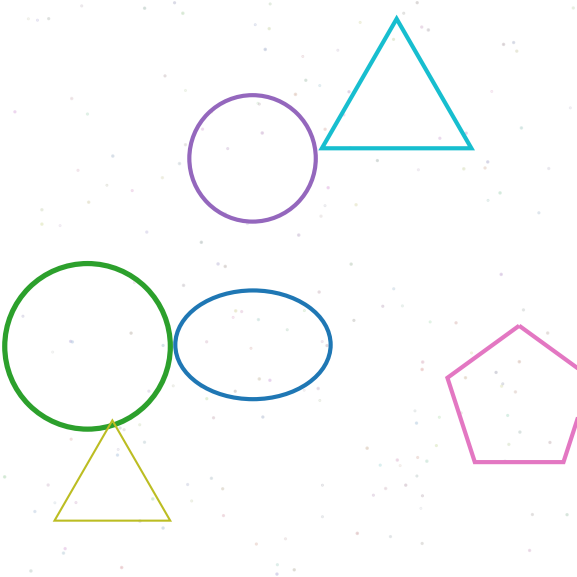[{"shape": "oval", "thickness": 2, "radius": 0.67, "center": [0.438, 0.402]}, {"shape": "circle", "thickness": 2.5, "radius": 0.72, "center": [0.152, 0.399]}, {"shape": "circle", "thickness": 2, "radius": 0.55, "center": [0.437, 0.725]}, {"shape": "pentagon", "thickness": 2, "radius": 0.65, "center": [0.899, 0.305]}, {"shape": "triangle", "thickness": 1, "radius": 0.58, "center": [0.195, 0.155]}, {"shape": "triangle", "thickness": 2, "radius": 0.75, "center": [0.687, 0.817]}]